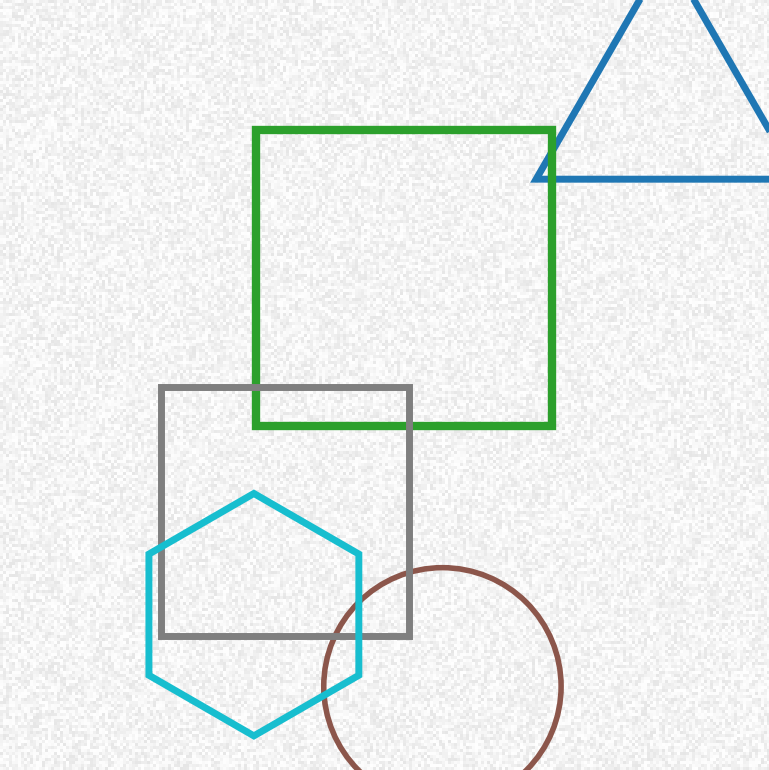[{"shape": "triangle", "thickness": 2.5, "radius": 0.98, "center": [0.866, 0.865]}, {"shape": "square", "thickness": 3, "radius": 0.96, "center": [0.525, 0.639]}, {"shape": "circle", "thickness": 2, "radius": 0.77, "center": [0.575, 0.109]}, {"shape": "square", "thickness": 2.5, "radius": 0.81, "center": [0.37, 0.336]}, {"shape": "hexagon", "thickness": 2.5, "radius": 0.79, "center": [0.33, 0.202]}]